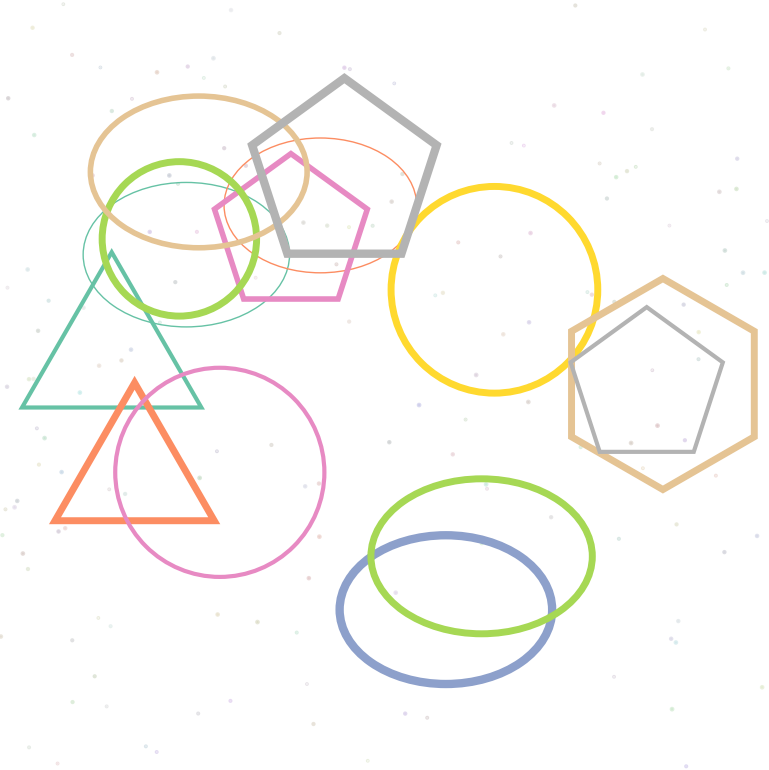[{"shape": "oval", "thickness": 0.5, "radius": 0.67, "center": [0.242, 0.669]}, {"shape": "triangle", "thickness": 1.5, "radius": 0.67, "center": [0.145, 0.538]}, {"shape": "triangle", "thickness": 2.5, "radius": 0.6, "center": [0.175, 0.383]}, {"shape": "oval", "thickness": 0.5, "radius": 0.63, "center": [0.416, 0.733]}, {"shape": "oval", "thickness": 3, "radius": 0.69, "center": [0.579, 0.208]}, {"shape": "pentagon", "thickness": 2, "radius": 0.52, "center": [0.378, 0.696]}, {"shape": "circle", "thickness": 1.5, "radius": 0.68, "center": [0.285, 0.387]}, {"shape": "oval", "thickness": 2.5, "radius": 0.72, "center": [0.625, 0.278]}, {"shape": "circle", "thickness": 2.5, "radius": 0.5, "center": [0.233, 0.69]}, {"shape": "circle", "thickness": 2.5, "radius": 0.67, "center": [0.642, 0.624]}, {"shape": "oval", "thickness": 2, "radius": 0.7, "center": [0.258, 0.777]}, {"shape": "hexagon", "thickness": 2.5, "radius": 0.69, "center": [0.861, 0.501]}, {"shape": "pentagon", "thickness": 3, "radius": 0.63, "center": [0.447, 0.772]}, {"shape": "pentagon", "thickness": 1.5, "radius": 0.52, "center": [0.84, 0.497]}]